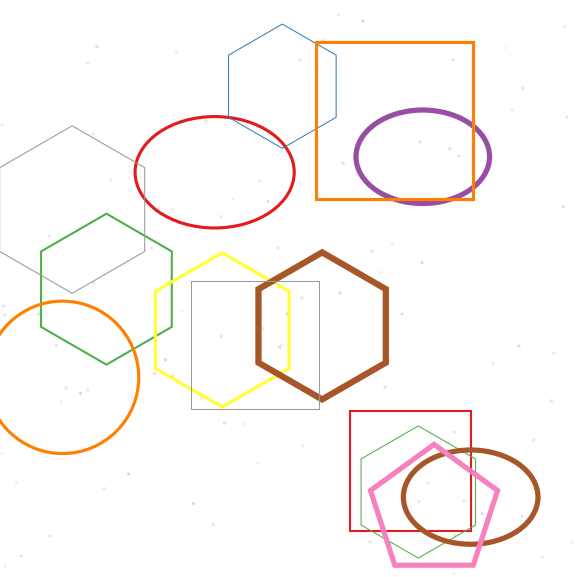[{"shape": "square", "thickness": 1, "radius": 0.52, "center": [0.711, 0.184]}, {"shape": "oval", "thickness": 1.5, "radius": 0.69, "center": [0.372, 0.701]}, {"shape": "hexagon", "thickness": 0.5, "radius": 0.54, "center": [0.489, 0.85]}, {"shape": "hexagon", "thickness": 1, "radius": 0.65, "center": [0.184, 0.498]}, {"shape": "hexagon", "thickness": 0.5, "radius": 0.57, "center": [0.724, 0.147]}, {"shape": "oval", "thickness": 2.5, "radius": 0.58, "center": [0.732, 0.728]}, {"shape": "square", "thickness": 1.5, "radius": 0.68, "center": [0.684, 0.79]}, {"shape": "circle", "thickness": 1.5, "radius": 0.66, "center": [0.108, 0.346]}, {"shape": "hexagon", "thickness": 1.5, "radius": 0.67, "center": [0.385, 0.428]}, {"shape": "hexagon", "thickness": 3, "radius": 0.64, "center": [0.558, 0.435]}, {"shape": "oval", "thickness": 2.5, "radius": 0.58, "center": [0.815, 0.138]}, {"shape": "pentagon", "thickness": 2.5, "radius": 0.58, "center": [0.752, 0.114]}, {"shape": "hexagon", "thickness": 0.5, "radius": 0.73, "center": [0.125, 0.636]}, {"shape": "square", "thickness": 0.5, "radius": 0.55, "center": [0.442, 0.402]}]